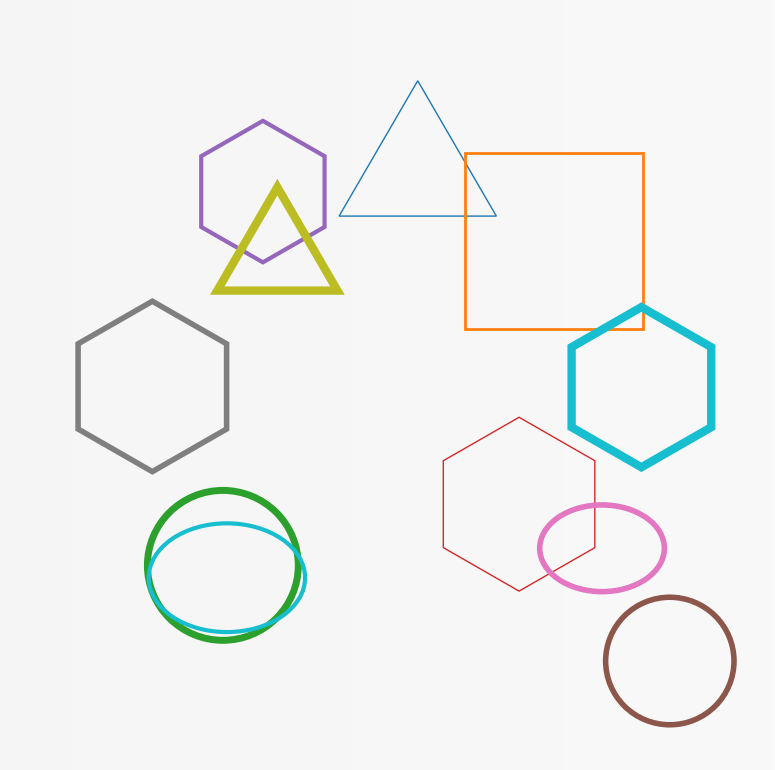[{"shape": "triangle", "thickness": 0.5, "radius": 0.59, "center": [0.539, 0.778]}, {"shape": "square", "thickness": 1, "radius": 0.57, "center": [0.715, 0.687]}, {"shape": "circle", "thickness": 2.5, "radius": 0.49, "center": [0.288, 0.266]}, {"shape": "hexagon", "thickness": 0.5, "radius": 0.56, "center": [0.67, 0.345]}, {"shape": "hexagon", "thickness": 1.5, "radius": 0.46, "center": [0.339, 0.751]}, {"shape": "circle", "thickness": 2, "radius": 0.41, "center": [0.864, 0.142]}, {"shape": "oval", "thickness": 2, "radius": 0.4, "center": [0.777, 0.288]}, {"shape": "hexagon", "thickness": 2, "radius": 0.55, "center": [0.197, 0.498]}, {"shape": "triangle", "thickness": 3, "radius": 0.45, "center": [0.358, 0.667]}, {"shape": "hexagon", "thickness": 3, "radius": 0.52, "center": [0.828, 0.497]}, {"shape": "oval", "thickness": 1.5, "radius": 0.5, "center": [0.293, 0.25]}]